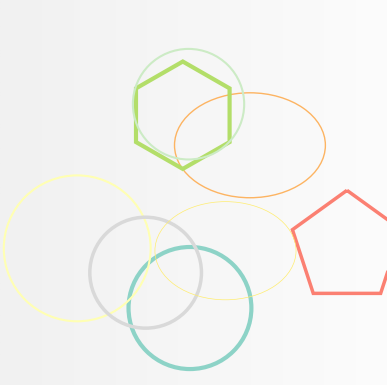[{"shape": "circle", "thickness": 3, "radius": 0.79, "center": [0.49, 0.2]}, {"shape": "circle", "thickness": 1.5, "radius": 0.95, "center": [0.199, 0.355]}, {"shape": "pentagon", "thickness": 2.5, "radius": 0.74, "center": [0.895, 0.358]}, {"shape": "oval", "thickness": 1, "radius": 0.97, "center": [0.645, 0.623]}, {"shape": "hexagon", "thickness": 3, "radius": 0.7, "center": [0.472, 0.701]}, {"shape": "circle", "thickness": 2.5, "radius": 0.72, "center": [0.376, 0.292]}, {"shape": "circle", "thickness": 1.5, "radius": 0.72, "center": [0.487, 0.729]}, {"shape": "oval", "thickness": 0.5, "radius": 0.91, "center": [0.582, 0.349]}]